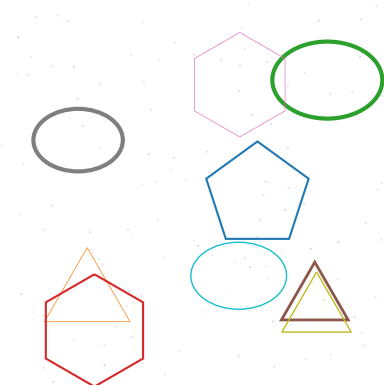[{"shape": "pentagon", "thickness": 1.5, "radius": 0.7, "center": [0.669, 0.493]}, {"shape": "triangle", "thickness": 0.5, "radius": 0.64, "center": [0.227, 0.229]}, {"shape": "oval", "thickness": 3, "radius": 0.71, "center": [0.85, 0.792]}, {"shape": "hexagon", "thickness": 1.5, "radius": 0.73, "center": [0.245, 0.142]}, {"shape": "triangle", "thickness": 2, "radius": 0.5, "center": [0.818, 0.219]}, {"shape": "hexagon", "thickness": 0.5, "radius": 0.68, "center": [0.623, 0.78]}, {"shape": "oval", "thickness": 3, "radius": 0.58, "center": [0.203, 0.636]}, {"shape": "triangle", "thickness": 1, "radius": 0.52, "center": [0.822, 0.189]}, {"shape": "oval", "thickness": 1, "radius": 0.62, "center": [0.62, 0.284]}]